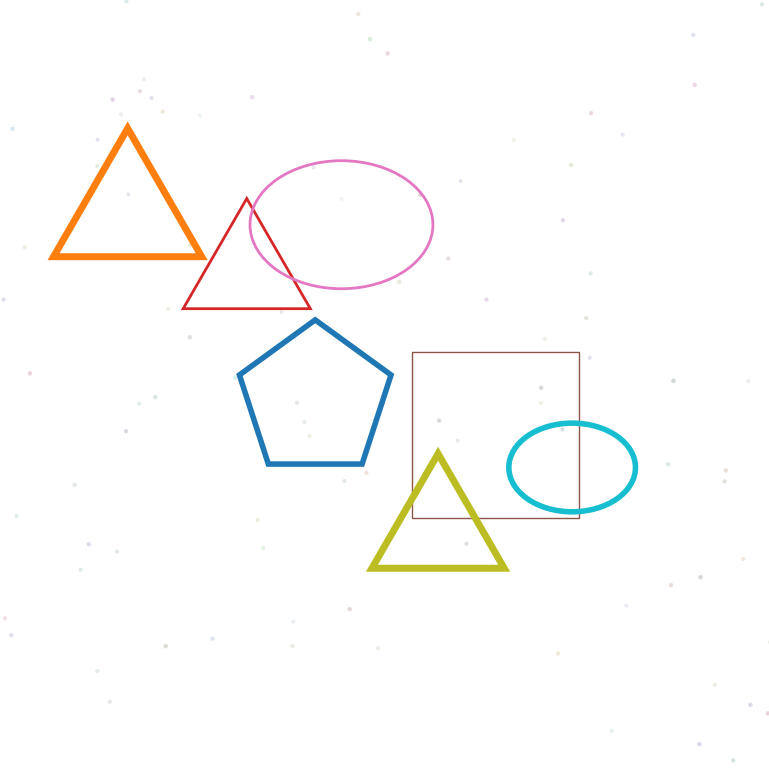[{"shape": "pentagon", "thickness": 2, "radius": 0.52, "center": [0.409, 0.481]}, {"shape": "triangle", "thickness": 2.5, "radius": 0.56, "center": [0.166, 0.722]}, {"shape": "triangle", "thickness": 1, "radius": 0.48, "center": [0.32, 0.647]}, {"shape": "square", "thickness": 0.5, "radius": 0.54, "center": [0.644, 0.435]}, {"shape": "oval", "thickness": 1, "radius": 0.59, "center": [0.443, 0.708]}, {"shape": "triangle", "thickness": 2.5, "radius": 0.5, "center": [0.569, 0.312]}, {"shape": "oval", "thickness": 2, "radius": 0.41, "center": [0.743, 0.393]}]